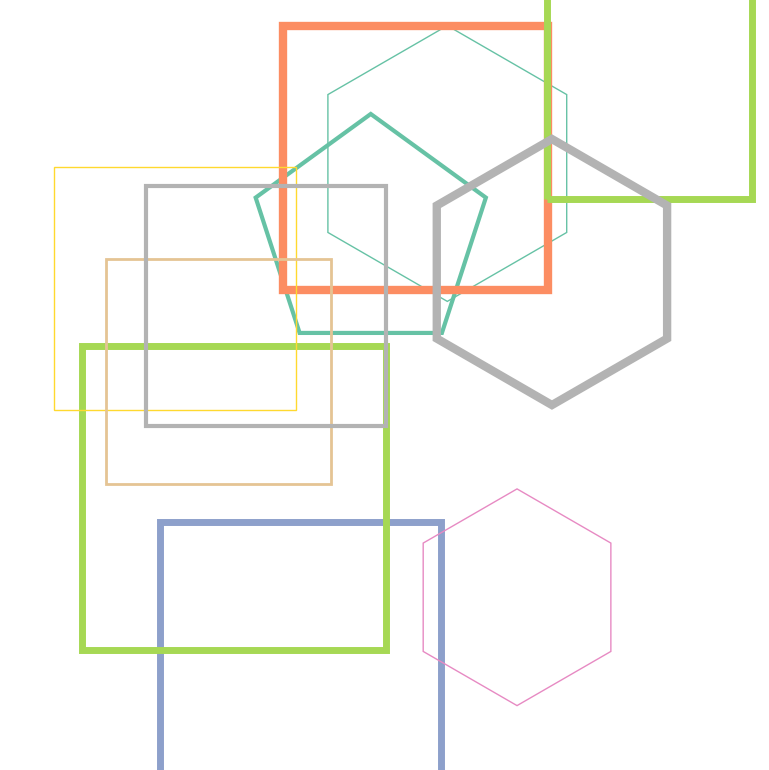[{"shape": "pentagon", "thickness": 1.5, "radius": 0.79, "center": [0.482, 0.695]}, {"shape": "hexagon", "thickness": 0.5, "radius": 0.9, "center": [0.581, 0.788]}, {"shape": "square", "thickness": 3, "radius": 0.86, "center": [0.54, 0.795]}, {"shape": "square", "thickness": 2.5, "radius": 0.91, "center": [0.39, 0.139]}, {"shape": "hexagon", "thickness": 0.5, "radius": 0.7, "center": [0.671, 0.224]}, {"shape": "square", "thickness": 2.5, "radius": 0.99, "center": [0.304, 0.353]}, {"shape": "square", "thickness": 2.5, "radius": 0.67, "center": [0.844, 0.875]}, {"shape": "square", "thickness": 0.5, "radius": 0.79, "center": [0.227, 0.625]}, {"shape": "square", "thickness": 1, "radius": 0.73, "center": [0.284, 0.517]}, {"shape": "hexagon", "thickness": 3, "radius": 0.86, "center": [0.717, 0.647]}, {"shape": "square", "thickness": 1.5, "radius": 0.78, "center": [0.345, 0.602]}]